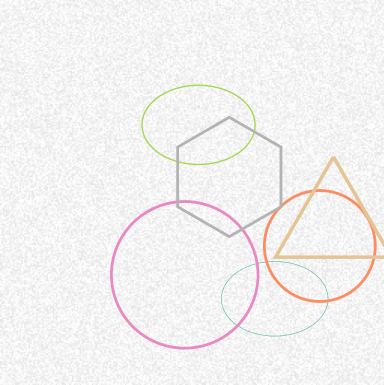[{"shape": "oval", "thickness": 0.5, "radius": 0.69, "center": [0.713, 0.224]}, {"shape": "circle", "thickness": 2, "radius": 0.72, "center": [0.831, 0.361]}, {"shape": "circle", "thickness": 2, "radius": 0.95, "center": [0.48, 0.286]}, {"shape": "oval", "thickness": 1, "radius": 0.73, "center": [0.516, 0.676]}, {"shape": "triangle", "thickness": 2.5, "radius": 0.87, "center": [0.866, 0.419]}, {"shape": "hexagon", "thickness": 2, "radius": 0.77, "center": [0.596, 0.54]}]